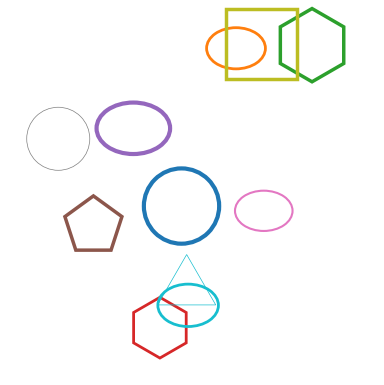[{"shape": "circle", "thickness": 3, "radius": 0.49, "center": [0.471, 0.465]}, {"shape": "oval", "thickness": 2, "radius": 0.38, "center": [0.613, 0.875]}, {"shape": "hexagon", "thickness": 2.5, "radius": 0.48, "center": [0.811, 0.883]}, {"shape": "hexagon", "thickness": 2, "radius": 0.39, "center": [0.415, 0.149]}, {"shape": "oval", "thickness": 3, "radius": 0.48, "center": [0.346, 0.667]}, {"shape": "pentagon", "thickness": 2.5, "radius": 0.39, "center": [0.243, 0.413]}, {"shape": "oval", "thickness": 1.5, "radius": 0.37, "center": [0.685, 0.452]}, {"shape": "circle", "thickness": 0.5, "radius": 0.41, "center": [0.151, 0.64]}, {"shape": "square", "thickness": 2.5, "radius": 0.46, "center": [0.679, 0.886]}, {"shape": "oval", "thickness": 2, "radius": 0.39, "center": [0.489, 0.207]}, {"shape": "triangle", "thickness": 0.5, "radius": 0.44, "center": [0.485, 0.252]}]